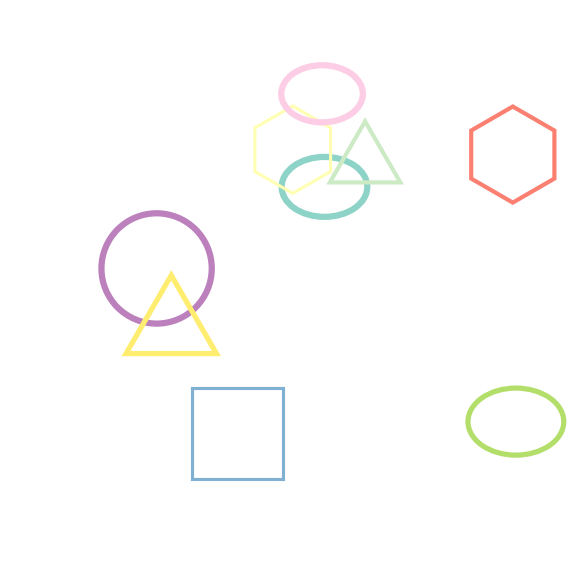[{"shape": "oval", "thickness": 3, "radius": 0.37, "center": [0.562, 0.676]}, {"shape": "hexagon", "thickness": 1.5, "radius": 0.38, "center": [0.507, 0.74]}, {"shape": "hexagon", "thickness": 2, "radius": 0.42, "center": [0.888, 0.731]}, {"shape": "square", "thickness": 1.5, "radius": 0.39, "center": [0.412, 0.248]}, {"shape": "oval", "thickness": 2.5, "radius": 0.41, "center": [0.893, 0.269]}, {"shape": "oval", "thickness": 3, "radius": 0.35, "center": [0.558, 0.837]}, {"shape": "circle", "thickness": 3, "radius": 0.48, "center": [0.271, 0.534]}, {"shape": "triangle", "thickness": 2, "radius": 0.35, "center": [0.632, 0.718]}, {"shape": "triangle", "thickness": 2.5, "radius": 0.45, "center": [0.297, 0.432]}]